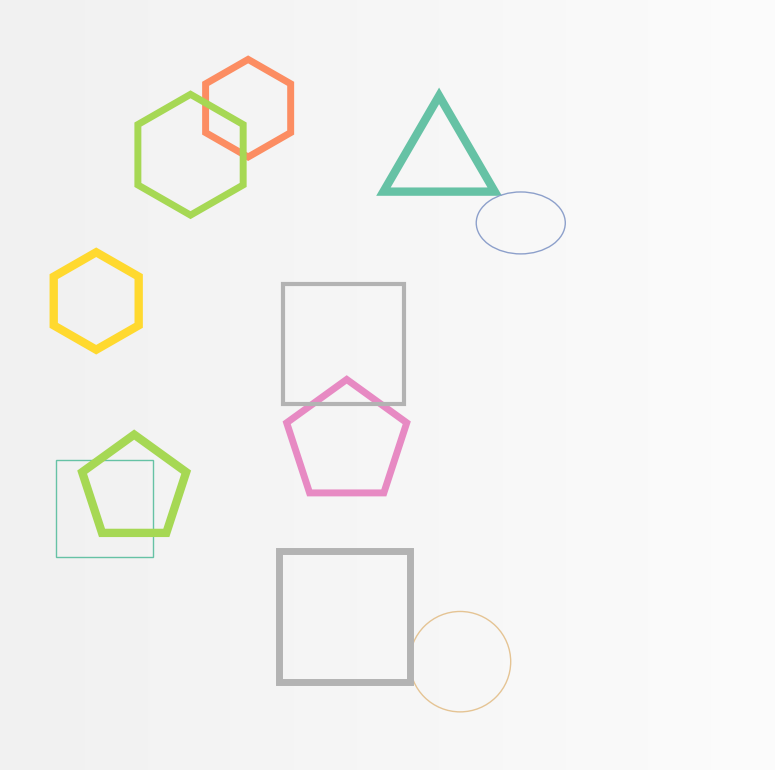[{"shape": "triangle", "thickness": 3, "radius": 0.41, "center": [0.567, 0.793]}, {"shape": "square", "thickness": 0.5, "radius": 0.31, "center": [0.135, 0.34]}, {"shape": "hexagon", "thickness": 2.5, "radius": 0.32, "center": [0.32, 0.859]}, {"shape": "oval", "thickness": 0.5, "radius": 0.29, "center": [0.672, 0.71]}, {"shape": "pentagon", "thickness": 2.5, "radius": 0.41, "center": [0.447, 0.426]}, {"shape": "hexagon", "thickness": 2.5, "radius": 0.39, "center": [0.246, 0.799]}, {"shape": "pentagon", "thickness": 3, "radius": 0.35, "center": [0.173, 0.365]}, {"shape": "hexagon", "thickness": 3, "radius": 0.32, "center": [0.124, 0.609]}, {"shape": "circle", "thickness": 0.5, "radius": 0.33, "center": [0.594, 0.141]}, {"shape": "square", "thickness": 2.5, "radius": 0.42, "center": [0.444, 0.199]}, {"shape": "square", "thickness": 1.5, "radius": 0.39, "center": [0.444, 0.553]}]